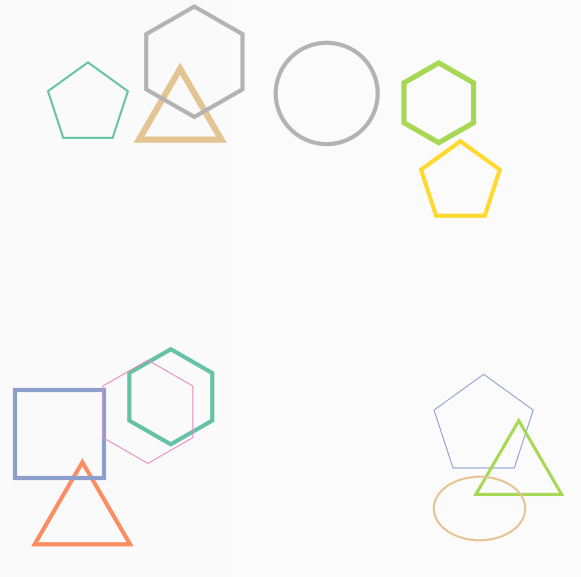[{"shape": "hexagon", "thickness": 2, "radius": 0.41, "center": [0.294, 0.312]}, {"shape": "pentagon", "thickness": 1, "radius": 0.36, "center": [0.151, 0.819]}, {"shape": "triangle", "thickness": 2, "radius": 0.47, "center": [0.142, 0.104]}, {"shape": "square", "thickness": 2, "radius": 0.38, "center": [0.103, 0.248]}, {"shape": "pentagon", "thickness": 0.5, "radius": 0.45, "center": [0.832, 0.261]}, {"shape": "hexagon", "thickness": 0.5, "radius": 0.45, "center": [0.254, 0.286]}, {"shape": "triangle", "thickness": 1.5, "radius": 0.43, "center": [0.892, 0.186]}, {"shape": "hexagon", "thickness": 2.5, "radius": 0.35, "center": [0.755, 0.821]}, {"shape": "pentagon", "thickness": 2, "radius": 0.36, "center": [0.792, 0.683]}, {"shape": "triangle", "thickness": 3, "radius": 0.41, "center": [0.31, 0.798]}, {"shape": "oval", "thickness": 1, "radius": 0.39, "center": [0.825, 0.119]}, {"shape": "hexagon", "thickness": 2, "radius": 0.48, "center": [0.334, 0.892]}, {"shape": "circle", "thickness": 2, "radius": 0.44, "center": [0.562, 0.837]}]